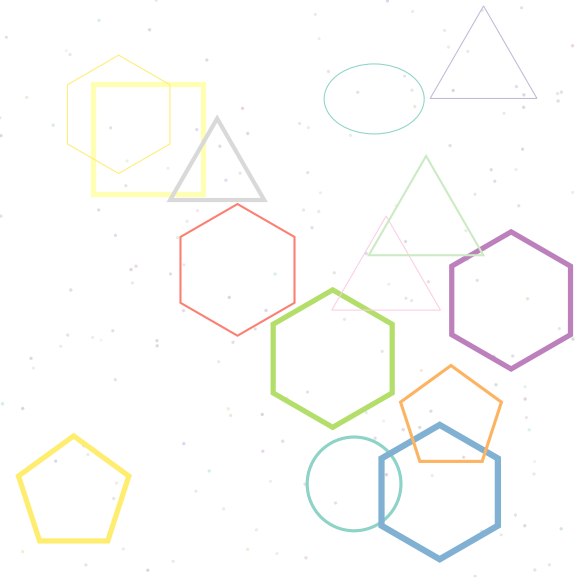[{"shape": "oval", "thickness": 0.5, "radius": 0.43, "center": [0.648, 0.828]}, {"shape": "circle", "thickness": 1.5, "radius": 0.41, "center": [0.613, 0.161]}, {"shape": "square", "thickness": 2.5, "radius": 0.47, "center": [0.256, 0.759]}, {"shape": "triangle", "thickness": 0.5, "radius": 0.53, "center": [0.837, 0.882]}, {"shape": "hexagon", "thickness": 1, "radius": 0.57, "center": [0.411, 0.532]}, {"shape": "hexagon", "thickness": 3, "radius": 0.58, "center": [0.761, 0.147]}, {"shape": "pentagon", "thickness": 1.5, "radius": 0.46, "center": [0.781, 0.274]}, {"shape": "hexagon", "thickness": 2.5, "radius": 0.59, "center": [0.576, 0.378]}, {"shape": "triangle", "thickness": 0.5, "radius": 0.54, "center": [0.669, 0.516]}, {"shape": "triangle", "thickness": 2, "radius": 0.47, "center": [0.376, 0.7]}, {"shape": "hexagon", "thickness": 2.5, "radius": 0.59, "center": [0.885, 0.479]}, {"shape": "triangle", "thickness": 1, "radius": 0.57, "center": [0.738, 0.614]}, {"shape": "hexagon", "thickness": 0.5, "radius": 0.51, "center": [0.205, 0.801]}, {"shape": "pentagon", "thickness": 2.5, "radius": 0.5, "center": [0.128, 0.144]}]